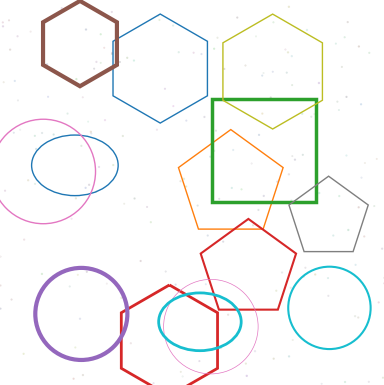[{"shape": "oval", "thickness": 1, "radius": 0.56, "center": [0.195, 0.571]}, {"shape": "hexagon", "thickness": 1, "radius": 0.71, "center": [0.416, 0.822]}, {"shape": "pentagon", "thickness": 1, "radius": 0.71, "center": [0.599, 0.521]}, {"shape": "square", "thickness": 2.5, "radius": 0.67, "center": [0.686, 0.61]}, {"shape": "hexagon", "thickness": 2, "radius": 0.72, "center": [0.44, 0.116]}, {"shape": "pentagon", "thickness": 1.5, "radius": 0.65, "center": [0.645, 0.301]}, {"shape": "circle", "thickness": 3, "radius": 0.6, "center": [0.211, 0.185]}, {"shape": "hexagon", "thickness": 3, "radius": 0.55, "center": [0.208, 0.887]}, {"shape": "circle", "thickness": 0.5, "radius": 0.61, "center": [0.548, 0.152]}, {"shape": "circle", "thickness": 1, "radius": 0.68, "center": [0.112, 0.555]}, {"shape": "pentagon", "thickness": 1, "radius": 0.54, "center": [0.853, 0.434]}, {"shape": "hexagon", "thickness": 1, "radius": 0.75, "center": [0.708, 0.814]}, {"shape": "oval", "thickness": 2, "radius": 0.54, "center": [0.519, 0.164]}, {"shape": "circle", "thickness": 1.5, "radius": 0.54, "center": [0.856, 0.2]}]